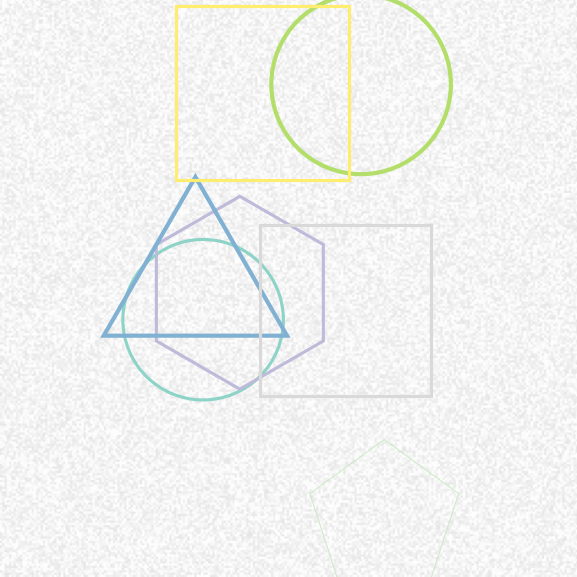[{"shape": "circle", "thickness": 1.5, "radius": 0.69, "center": [0.352, 0.446]}, {"shape": "hexagon", "thickness": 1.5, "radius": 0.83, "center": [0.415, 0.492]}, {"shape": "triangle", "thickness": 2, "radius": 0.92, "center": [0.338, 0.509]}, {"shape": "circle", "thickness": 2, "radius": 0.78, "center": [0.625, 0.853]}, {"shape": "square", "thickness": 1.5, "radius": 0.74, "center": [0.598, 0.461]}, {"shape": "pentagon", "thickness": 0.5, "radius": 0.68, "center": [0.665, 0.103]}, {"shape": "square", "thickness": 1.5, "radius": 0.75, "center": [0.455, 0.838]}]